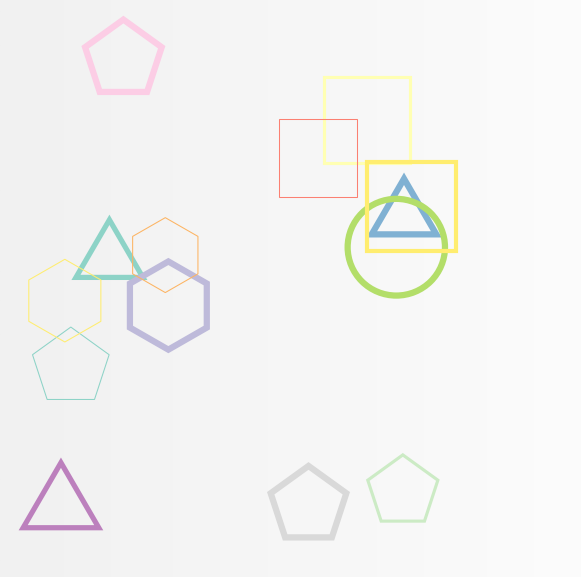[{"shape": "triangle", "thickness": 2.5, "radius": 0.33, "center": [0.188, 0.552]}, {"shape": "pentagon", "thickness": 0.5, "radius": 0.35, "center": [0.122, 0.363]}, {"shape": "square", "thickness": 1.5, "radius": 0.37, "center": [0.632, 0.792]}, {"shape": "hexagon", "thickness": 3, "radius": 0.38, "center": [0.29, 0.47]}, {"shape": "square", "thickness": 0.5, "radius": 0.33, "center": [0.547, 0.725]}, {"shape": "triangle", "thickness": 3, "radius": 0.32, "center": [0.695, 0.625]}, {"shape": "hexagon", "thickness": 0.5, "radius": 0.32, "center": [0.284, 0.557]}, {"shape": "circle", "thickness": 3, "radius": 0.42, "center": [0.682, 0.571]}, {"shape": "pentagon", "thickness": 3, "radius": 0.35, "center": [0.212, 0.896]}, {"shape": "pentagon", "thickness": 3, "radius": 0.34, "center": [0.531, 0.124]}, {"shape": "triangle", "thickness": 2.5, "radius": 0.38, "center": [0.105, 0.123]}, {"shape": "pentagon", "thickness": 1.5, "radius": 0.32, "center": [0.693, 0.148]}, {"shape": "square", "thickness": 2, "radius": 0.39, "center": [0.708, 0.641]}, {"shape": "hexagon", "thickness": 0.5, "radius": 0.36, "center": [0.112, 0.479]}]